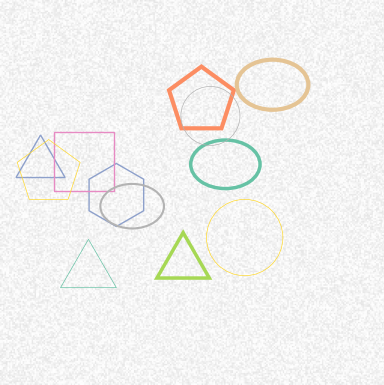[{"shape": "oval", "thickness": 2.5, "radius": 0.45, "center": [0.585, 0.573]}, {"shape": "triangle", "thickness": 0.5, "radius": 0.42, "center": [0.23, 0.295]}, {"shape": "pentagon", "thickness": 3, "radius": 0.44, "center": [0.523, 0.738]}, {"shape": "triangle", "thickness": 1, "radius": 0.37, "center": [0.105, 0.576]}, {"shape": "hexagon", "thickness": 1, "radius": 0.41, "center": [0.302, 0.494]}, {"shape": "square", "thickness": 1, "radius": 0.39, "center": [0.218, 0.58]}, {"shape": "triangle", "thickness": 2.5, "radius": 0.39, "center": [0.476, 0.317]}, {"shape": "pentagon", "thickness": 0.5, "radius": 0.43, "center": [0.126, 0.552]}, {"shape": "circle", "thickness": 0.5, "radius": 0.5, "center": [0.636, 0.383]}, {"shape": "oval", "thickness": 3, "radius": 0.46, "center": [0.708, 0.78]}, {"shape": "circle", "thickness": 0.5, "radius": 0.38, "center": [0.547, 0.699]}, {"shape": "oval", "thickness": 1.5, "radius": 0.41, "center": [0.343, 0.464]}]